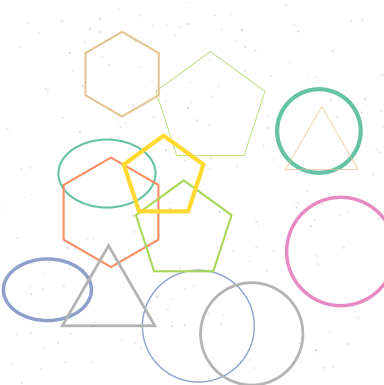[{"shape": "oval", "thickness": 1.5, "radius": 0.63, "center": [0.278, 0.549]}, {"shape": "circle", "thickness": 3, "radius": 0.54, "center": [0.828, 0.66]}, {"shape": "hexagon", "thickness": 1.5, "radius": 0.71, "center": [0.288, 0.449]}, {"shape": "circle", "thickness": 1, "radius": 0.73, "center": [0.515, 0.153]}, {"shape": "oval", "thickness": 2.5, "radius": 0.57, "center": [0.123, 0.247]}, {"shape": "circle", "thickness": 2.5, "radius": 0.7, "center": [0.885, 0.347]}, {"shape": "pentagon", "thickness": 0.5, "radius": 0.75, "center": [0.546, 0.717]}, {"shape": "pentagon", "thickness": 1.5, "radius": 0.65, "center": [0.477, 0.401]}, {"shape": "pentagon", "thickness": 3, "radius": 0.54, "center": [0.425, 0.539]}, {"shape": "triangle", "thickness": 0.5, "radius": 0.55, "center": [0.836, 0.614]}, {"shape": "hexagon", "thickness": 1.5, "radius": 0.55, "center": [0.317, 0.807]}, {"shape": "triangle", "thickness": 2, "radius": 0.69, "center": [0.282, 0.223]}, {"shape": "circle", "thickness": 2, "radius": 0.66, "center": [0.654, 0.133]}]